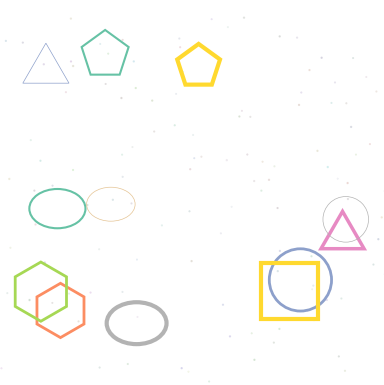[{"shape": "pentagon", "thickness": 1.5, "radius": 0.32, "center": [0.273, 0.858]}, {"shape": "oval", "thickness": 1.5, "radius": 0.36, "center": [0.149, 0.458]}, {"shape": "hexagon", "thickness": 2, "radius": 0.35, "center": [0.157, 0.194]}, {"shape": "triangle", "thickness": 0.5, "radius": 0.35, "center": [0.119, 0.819]}, {"shape": "circle", "thickness": 2, "radius": 0.4, "center": [0.78, 0.273]}, {"shape": "triangle", "thickness": 2.5, "radius": 0.32, "center": [0.89, 0.386]}, {"shape": "hexagon", "thickness": 2, "radius": 0.38, "center": [0.106, 0.242]}, {"shape": "square", "thickness": 3, "radius": 0.37, "center": [0.752, 0.244]}, {"shape": "pentagon", "thickness": 3, "radius": 0.29, "center": [0.516, 0.827]}, {"shape": "oval", "thickness": 0.5, "radius": 0.31, "center": [0.288, 0.47]}, {"shape": "oval", "thickness": 3, "radius": 0.39, "center": [0.355, 0.161]}, {"shape": "circle", "thickness": 0.5, "radius": 0.3, "center": [0.898, 0.43]}]